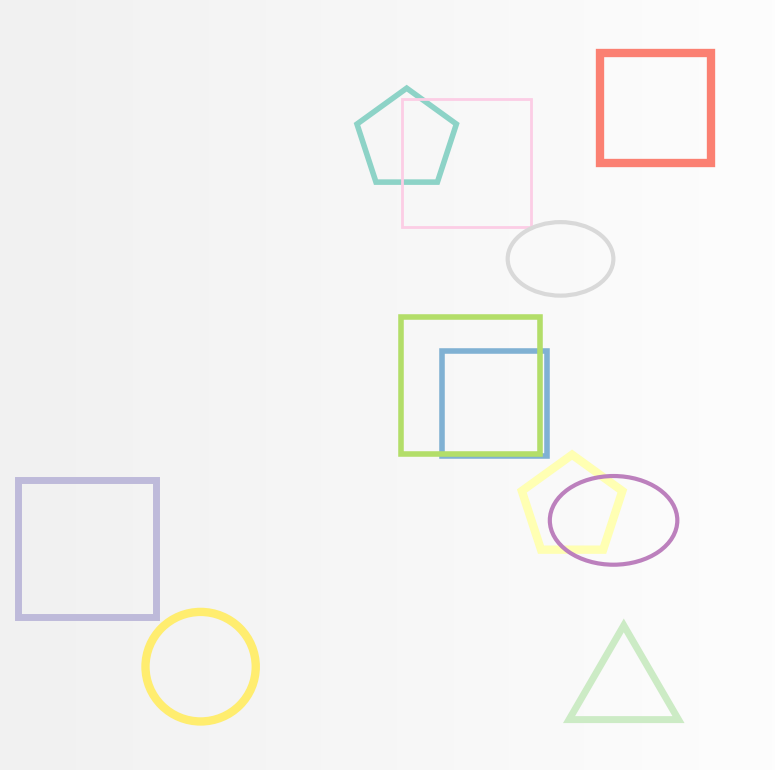[{"shape": "pentagon", "thickness": 2, "radius": 0.34, "center": [0.525, 0.818]}, {"shape": "pentagon", "thickness": 3, "radius": 0.34, "center": [0.738, 0.341]}, {"shape": "square", "thickness": 2.5, "radius": 0.45, "center": [0.112, 0.288]}, {"shape": "square", "thickness": 3, "radius": 0.36, "center": [0.846, 0.86]}, {"shape": "square", "thickness": 2, "radius": 0.34, "center": [0.638, 0.476]}, {"shape": "square", "thickness": 2, "radius": 0.45, "center": [0.607, 0.499]}, {"shape": "square", "thickness": 1, "radius": 0.42, "center": [0.602, 0.788]}, {"shape": "oval", "thickness": 1.5, "radius": 0.34, "center": [0.723, 0.664]}, {"shape": "oval", "thickness": 1.5, "radius": 0.41, "center": [0.792, 0.324]}, {"shape": "triangle", "thickness": 2.5, "radius": 0.41, "center": [0.805, 0.106]}, {"shape": "circle", "thickness": 3, "radius": 0.36, "center": [0.259, 0.134]}]